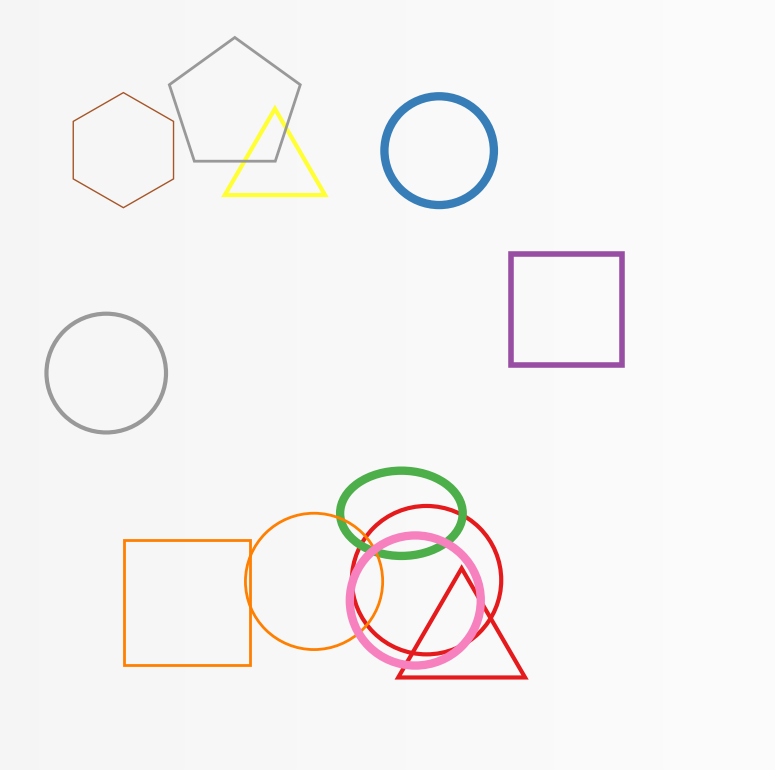[{"shape": "circle", "thickness": 1.5, "radius": 0.48, "center": [0.55, 0.247]}, {"shape": "triangle", "thickness": 1.5, "radius": 0.47, "center": [0.596, 0.167]}, {"shape": "circle", "thickness": 3, "radius": 0.35, "center": [0.567, 0.804]}, {"shape": "oval", "thickness": 3, "radius": 0.4, "center": [0.518, 0.333]}, {"shape": "square", "thickness": 2, "radius": 0.36, "center": [0.731, 0.598]}, {"shape": "circle", "thickness": 1, "radius": 0.44, "center": [0.405, 0.245]}, {"shape": "square", "thickness": 1, "radius": 0.41, "center": [0.242, 0.218]}, {"shape": "triangle", "thickness": 1.5, "radius": 0.37, "center": [0.355, 0.784]}, {"shape": "hexagon", "thickness": 0.5, "radius": 0.37, "center": [0.159, 0.805]}, {"shape": "circle", "thickness": 3, "radius": 0.42, "center": [0.536, 0.22]}, {"shape": "circle", "thickness": 1.5, "radius": 0.39, "center": [0.137, 0.515]}, {"shape": "pentagon", "thickness": 1, "radius": 0.44, "center": [0.303, 0.863]}]